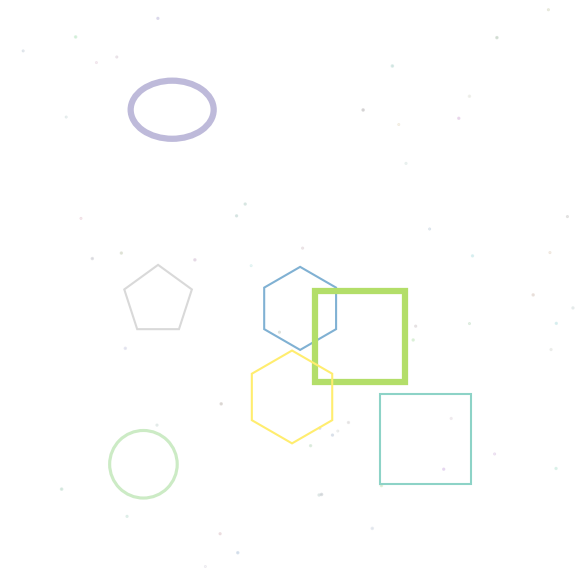[{"shape": "square", "thickness": 1, "radius": 0.39, "center": [0.736, 0.239]}, {"shape": "oval", "thickness": 3, "radius": 0.36, "center": [0.298, 0.809]}, {"shape": "hexagon", "thickness": 1, "radius": 0.36, "center": [0.52, 0.465]}, {"shape": "square", "thickness": 3, "radius": 0.39, "center": [0.624, 0.417]}, {"shape": "pentagon", "thickness": 1, "radius": 0.31, "center": [0.274, 0.479]}, {"shape": "circle", "thickness": 1.5, "radius": 0.29, "center": [0.248, 0.195]}, {"shape": "hexagon", "thickness": 1, "radius": 0.4, "center": [0.506, 0.312]}]